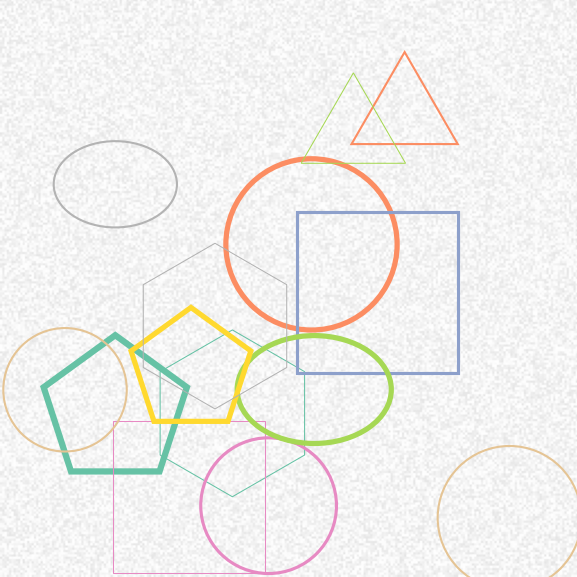[{"shape": "pentagon", "thickness": 3, "radius": 0.65, "center": [0.2, 0.288]}, {"shape": "hexagon", "thickness": 0.5, "radius": 0.72, "center": [0.402, 0.283]}, {"shape": "triangle", "thickness": 1, "radius": 0.53, "center": [0.701, 0.803]}, {"shape": "circle", "thickness": 2.5, "radius": 0.74, "center": [0.539, 0.576]}, {"shape": "square", "thickness": 1.5, "radius": 0.7, "center": [0.653, 0.492]}, {"shape": "square", "thickness": 0.5, "radius": 0.66, "center": [0.328, 0.139]}, {"shape": "circle", "thickness": 1.5, "radius": 0.59, "center": [0.465, 0.124]}, {"shape": "oval", "thickness": 2.5, "radius": 0.67, "center": [0.544, 0.325]}, {"shape": "triangle", "thickness": 0.5, "radius": 0.52, "center": [0.612, 0.769]}, {"shape": "pentagon", "thickness": 2.5, "radius": 0.55, "center": [0.331, 0.358]}, {"shape": "circle", "thickness": 1, "radius": 0.62, "center": [0.882, 0.102]}, {"shape": "circle", "thickness": 1, "radius": 0.53, "center": [0.113, 0.324]}, {"shape": "oval", "thickness": 1, "radius": 0.53, "center": [0.2, 0.68]}, {"shape": "hexagon", "thickness": 0.5, "radius": 0.72, "center": [0.372, 0.434]}]